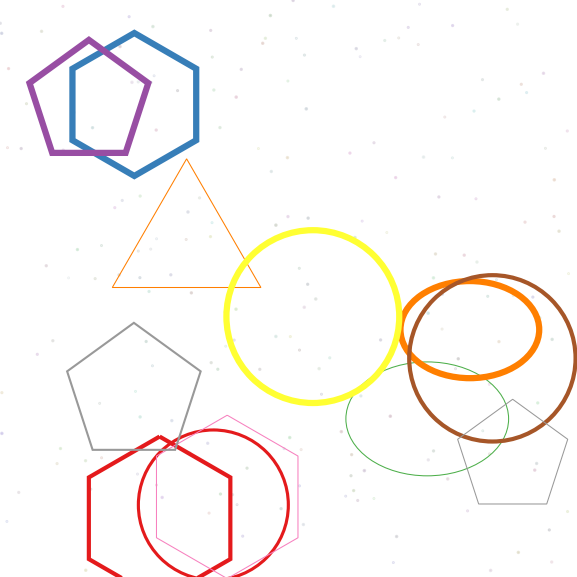[{"shape": "hexagon", "thickness": 2, "radius": 0.71, "center": [0.276, 0.102]}, {"shape": "circle", "thickness": 1.5, "radius": 0.65, "center": [0.369, 0.125]}, {"shape": "hexagon", "thickness": 3, "radius": 0.62, "center": [0.233, 0.818]}, {"shape": "oval", "thickness": 0.5, "radius": 0.7, "center": [0.74, 0.274]}, {"shape": "pentagon", "thickness": 3, "radius": 0.54, "center": [0.154, 0.822]}, {"shape": "oval", "thickness": 3, "radius": 0.6, "center": [0.814, 0.428]}, {"shape": "triangle", "thickness": 0.5, "radius": 0.74, "center": [0.323, 0.576]}, {"shape": "circle", "thickness": 3, "radius": 0.75, "center": [0.542, 0.451]}, {"shape": "circle", "thickness": 2, "radius": 0.72, "center": [0.853, 0.379]}, {"shape": "hexagon", "thickness": 0.5, "radius": 0.71, "center": [0.393, 0.139]}, {"shape": "pentagon", "thickness": 0.5, "radius": 0.5, "center": [0.888, 0.208]}, {"shape": "pentagon", "thickness": 1, "radius": 0.61, "center": [0.232, 0.319]}]